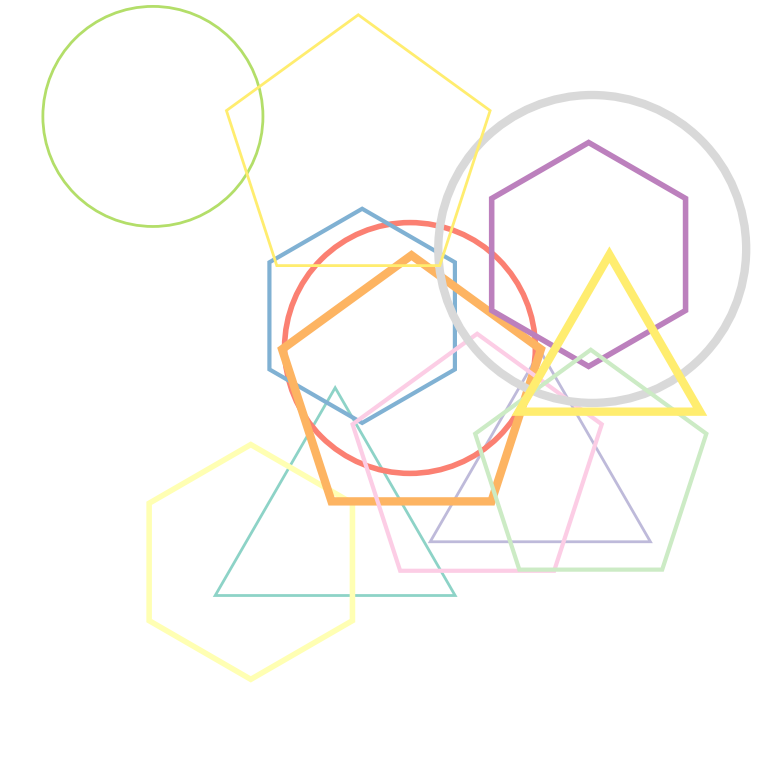[{"shape": "triangle", "thickness": 1, "radius": 0.9, "center": [0.435, 0.317]}, {"shape": "hexagon", "thickness": 2, "radius": 0.76, "center": [0.326, 0.27]}, {"shape": "triangle", "thickness": 1, "radius": 0.83, "center": [0.702, 0.379]}, {"shape": "circle", "thickness": 2, "radius": 0.81, "center": [0.532, 0.548]}, {"shape": "hexagon", "thickness": 1.5, "radius": 0.7, "center": [0.47, 0.59]}, {"shape": "pentagon", "thickness": 3, "radius": 0.88, "center": [0.534, 0.492]}, {"shape": "circle", "thickness": 1, "radius": 0.71, "center": [0.199, 0.849]}, {"shape": "pentagon", "thickness": 1.5, "radius": 0.85, "center": [0.62, 0.396]}, {"shape": "circle", "thickness": 3, "radius": 1.0, "center": [0.769, 0.677]}, {"shape": "hexagon", "thickness": 2, "radius": 0.73, "center": [0.764, 0.67]}, {"shape": "pentagon", "thickness": 1.5, "radius": 0.79, "center": [0.767, 0.388]}, {"shape": "triangle", "thickness": 3, "radius": 0.68, "center": [0.791, 0.533]}, {"shape": "pentagon", "thickness": 1, "radius": 0.9, "center": [0.465, 0.801]}]